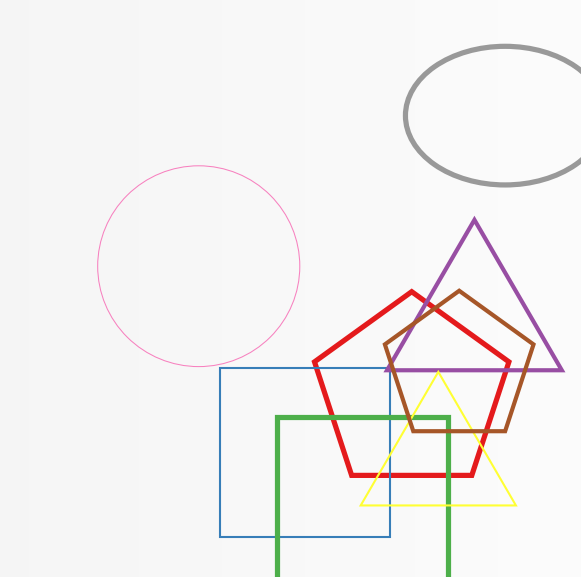[{"shape": "pentagon", "thickness": 2.5, "radius": 0.88, "center": [0.708, 0.318]}, {"shape": "square", "thickness": 1, "radius": 0.73, "center": [0.525, 0.216]}, {"shape": "square", "thickness": 2.5, "radius": 0.74, "center": [0.624, 0.13]}, {"shape": "triangle", "thickness": 2, "radius": 0.87, "center": [0.816, 0.445]}, {"shape": "triangle", "thickness": 1, "radius": 0.77, "center": [0.754, 0.201]}, {"shape": "pentagon", "thickness": 2, "radius": 0.67, "center": [0.79, 0.361]}, {"shape": "circle", "thickness": 0.5, "radius": 0.87, "center": [0.342, 0.538]}, {"shape": "oval", "thickness": 2.5, "radius": 0.86, "center": [0.869, 0.799]}]